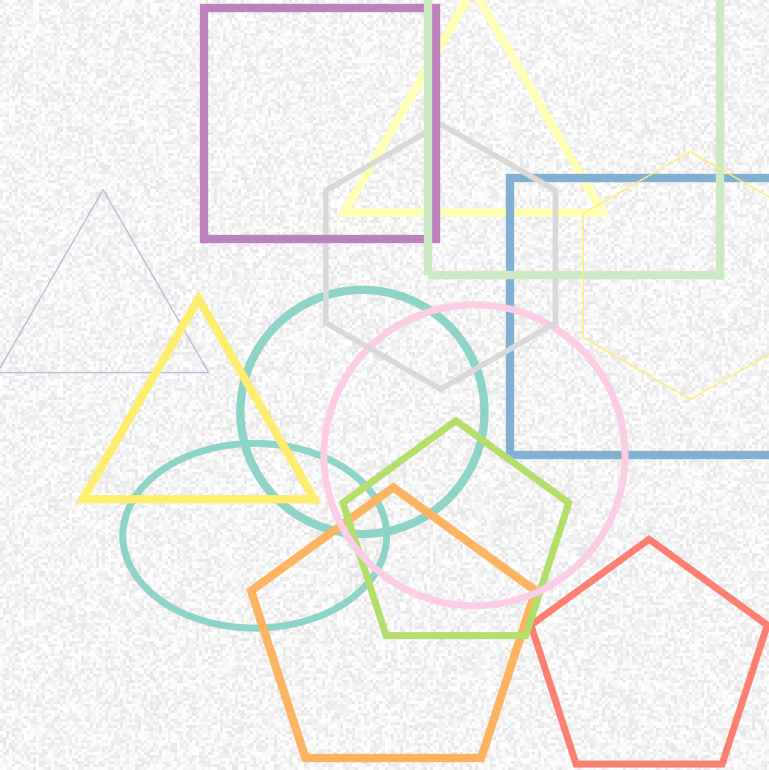[{"shape": "oval", "thickness": 2.5, "radius": 0.86, "center": [0.331, 0.304]}, {"shape": "circle", "thickness": 3, "radius": 0.79, "center": [0.471, 0.465]}, {"shape": "triangle", "thickness": 3, "radius": 0.97, "center": [0.615, 0.821]}, {"shape": "triangle", "thickness": 0.5, "radius": 0.79, "center": [0.134, 0.595]}, {"shape": "pentagon", "thickness": 2.5, "radius": 0.81, "center": [0.843, 0.138]}, {"shape": "square", "thickness": 3, "radius": 0.9, "center": [0.843, 0.589]}, {"shape": "pentagon", "thickness": 3, "radius": 0.97, "center": [0.511, 0.173]}, {"shape": "pentagon", "thickness": 2.5, "radius": 0.77, "center": [0.592, 0.299]}, {"shape": "circle", "thickness": 2.5, "radius": 0.98, "center": [0.616, 0.409]}, {"shape": "hexagon", "thickness": 2, "radius": 0.86, "center": [0.572, 0.667]}, {"shape": "square", "thickness": 3, "radius": 0.75, "center": [0.415, 0.84]}, {"shape": "square", "thickness": 3, "radius": 0.95, "center": [0.746, 0.833]}, {"shape": "hexagon", "thickness": 0.5, "radius": 0.8, "center": [0.897, 0.642]}, {"shape": "triangle", "thickness": 3, "radius": 0.87, "center": [0.258, 0.438]}]